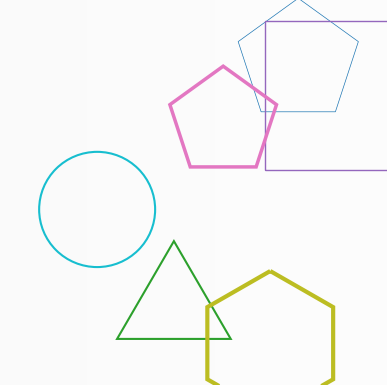[{"shape": "pentagon", "thickness": 0.5, "radius": 0.82, "center": [0.77, 0.842]}, {"shape": "triangle", "thickness": 1.5, "radius": 0.85, "center": [0.449, 0.204]}, {"shape": "square", "thickness": 1, "radius": 0.97, "center": [0.878, 0.751]}, {"shape": "pentagon", "thickness": 2.5, "radius": 0.72, "center": [0.576, 0.683]}, {"shape": "hexagon", "thickness": 3, "radius": 0.94, "center": [0.697, 0.109]}, {"shape": "circle", "thickness": 1.5, "radius": 0.75, "center": [0.251, 0.456]}]